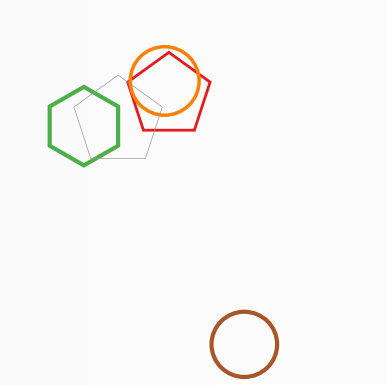[{"shape": "pentagon", "thickness": 2, "radius": 0.56, "center": [0.436, 0.752]}, {"shape": "hexagon", "thickness": 3, "radius": 0.51, "center": [0.217, 0.672]}, {"shape": "circle", "thickness": 2.5, "radius": 0.44, "center": [0.425, 0.79]}, {"shape": "circle", "thickness": 3, "radius": 0.42, "center": [0.63, 0.106]}, {"shape": "pentagon", "thickness": 0.5, "radius": 0.6, "center": [0.305, 0.685]}]